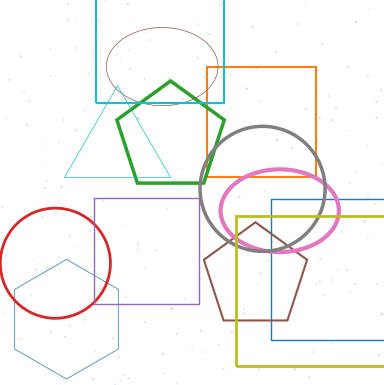[{"shape": "square", "thickness": 1, "radius": 0.91, "center": [0.888, 0.3]}, {"shape": "hexagon", "thickness": 0.5, "radius": 0.78, "center": [0.173, 0.171]}, {"shape": "square", "thickness": 1.5, "radius": 0.71, "center": [0.679, 0.683]}, {"shape": "pentagon", "thickness": 2.5, "radius": 0.73, "center": [0.443, 0.643]}, {"shape": "circle", "thickness": 2, "radius": 0.72, "center": [0.144, 0.316]}, {"shape": "square", "thickness": 1, "radius": 0.68, "center": [0.381, 0.348]}, {"shape": "oval", "thickness": 0.5, "radius": 0.73, "center": [0.421, 0.827]}, {"shape": "pentagon", "thickness": 1.5, "radius": 0.7, "center": [0.664, 0.282]}, {"shape": "oval", "thickness": 3, "radius": 0.77, "center": [0.727, 0.453]}, {"shape": "circle", "thickness": 2.5, "radius": 0.81, "center": [0.682, 0.51]}, {"shape": "square", "thickness": 2, "radius": 0.97, "center": [0.806, 0.244]}, {"shape": "square", "thickness": 1.5, "radius": 0.83, "center": [0.415, 0.9]}, {"shape": "triangle", "thickness": 0.5, "radius": 0.8, "center": [0.305, 0.618]}]